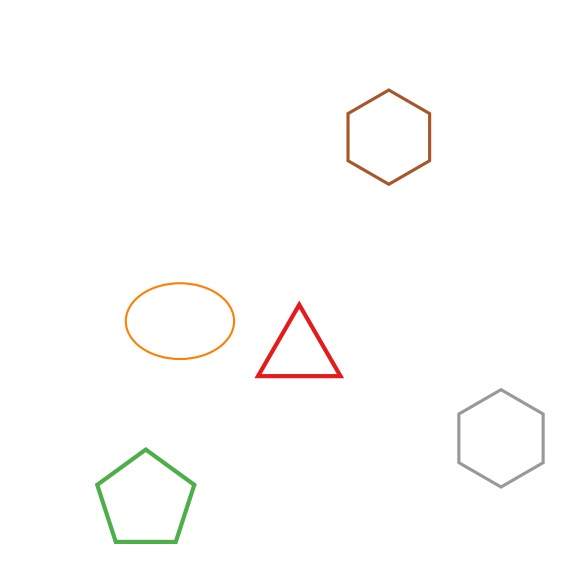[{"shape": "triangle", "thickness": 2, "radius": 0.41, "center": [0.518, 0.389]}, {"shape": "pentagon", "thickness": 2, "radius": 0.44, "center": [0.252, 0.132]}, {"shape": "oval", "thickness": 1, "radius": 0.47, "center": [0.312, 0.443]}, {"shape": "hexagon", "thickness": 1.5, "radius": 0.41, "center": [0.673, 0.762]}, {"shape": "hexagon", "thickness": 1.5, "radius": 0.42, "center": [0.868, 0.24]}]